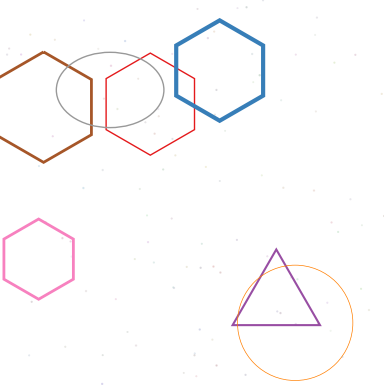[{"shape": "hexagon", "thickness": 1, "radius": 0.66, "center": [0.39, 0.73]}, {"shape": "hexagon", "thickness": 3, "radius": 0.65, "center": [0.571, 0.817]}, {"shape": "triangle", "thickness": 1.5, "radius": 0.66, "center": [0.718, 0.221]}, {"shape": "circle", "thickness": 0.5, "radius": 0.75, "center": [0.767, 0.161]}, {"shape": "hexagon", "thickness": 2, "radius": 0.72, "center": [0.113, 0.722]}, {"shape": "hexagon", "thickness": 2, "radius": 0.52, "center": [0.1, 0.327]}, {"shape": "oval", "thickness": 1, "radius": 0.7, "center": [0.286, 0.766]}]